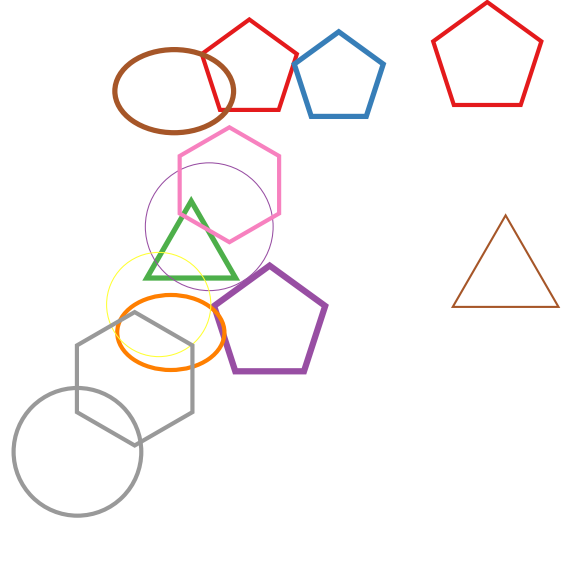[{"shape": "pentagon", "thickness": 2, "radius": 0.43, "center": [0.432, 0.879]}, {"shape": "pentagon", "thickness": 2, "radius": 0.49, "center": [0.844, 0.897]}, {"shape": "pentagon", "thickness": 2.5, "radius": 0.41, "center": [0.587, 0.863]}, {"shape": "triangle", "thickness": 2.5, "radius": 0.44, "center": [0.331, 0.562]}, {"shape": "circle", "thickness": 0.5, "radius": 0.55, "center": [0.362, 0.607]}, {"shape": "pentagon", "thickness": 3, "radius": 0.51, "center": [0.467, 0.438]}, {"shape": "oval", "thickness": 2, "radius": 0.46, "center": [0.296, 0.423]}, {"shape": "circle", "thickness": 0.5, "radius": 0.45, "center": [0.275, 0.472]}, {"shape": "triangle", "thickness": 1, "radius": 0.53, "center": [0.876, 0.521]}, {"shape": "oval", "thickness": 2.5, "radius": 0.51, "center": [0.302, 0.841]}, {"shape": "hexagon", "thickness": 2, "radius": 0.5, "center": [0.397, 0.679]}, {"shape": "hexagon", "thickness": 2, "radius": 0.58, "center": [0.233, 0.343]}, {"shape": "circle", "thickness": 2, "radius": 0.55, "center": [0.134, 0.217]}]